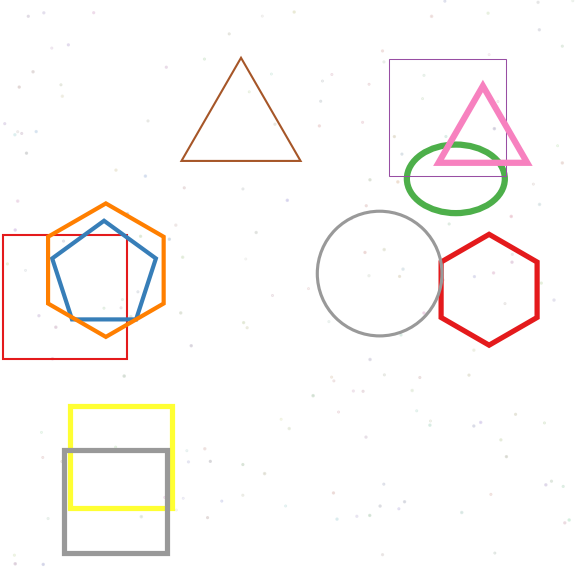[{"shape": "hexagon", "thickness": 2.5, "radius": 0.48, "center": [0.847, 0.497]}, {"shape": "square", "thickness": 1, "radius": 0.54, "center": [0.112, 0.485]}, {"shape": "pentagon", "thickness": 2, "radius": 0.47, "center": [0.18, 0.522]}, {"shape": "oval", "thickness": 3, "radius": 0.42, "center": [0.789, 0.689]}, {"shape": "square", "thickness": 0.5, "radius": 0.5, "center": [0.775, 0.796]}, {"shape": "hexagon", "thickness": 2, "radius": 0.58, "center": [0.183, 0.531]}, {"shape": "square", "thickness": 2.5, "radius": 0.44, "center": [0.209, 0.208]}, {"shape": "triangle", "thickness": 1, "radius": 0.6, "center": [0.417, 0.78]}, {"shape": "triangle", "thickness": 3, "radius": 0.44, "center": [0.836, 0.762]}, {"shape": "square", "thickness": 2.5, "radius": 0.45, "center": [0.2, 0.131]}, {"shape": "circle", "thickness": 1.5, "radius": 0.54, "center": [0.657, 0.525]}]